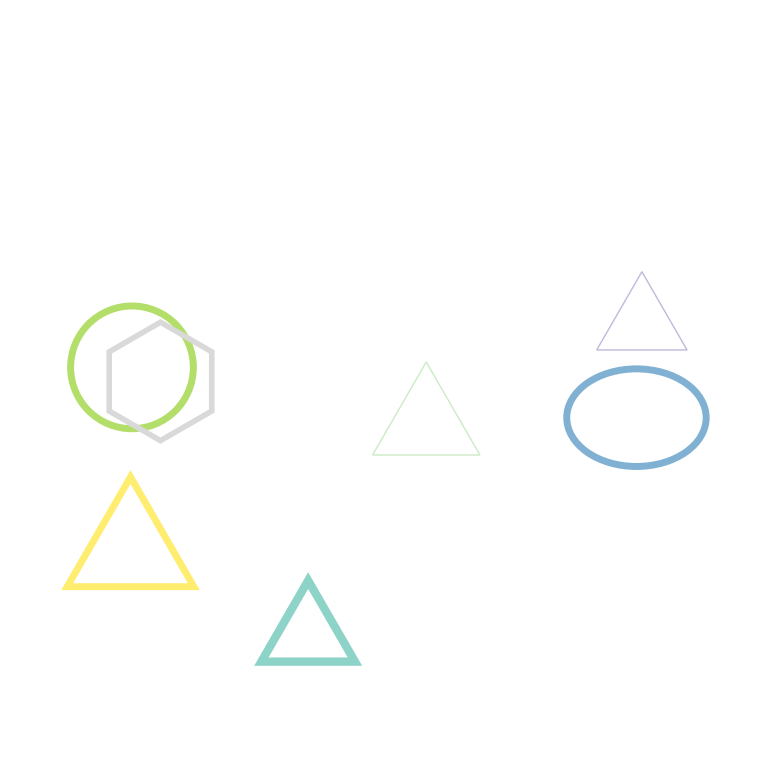[{"shape": "triangle", "thickness": 3, "radius": 0.35, "center": [0.4, 0.176]}, {"shape": "triangle", "thickness": 0.5, "radius": 0.34, "center": [0.834, 0.579]}, {"shape": "oval", "thickness": 2.5, "radius": 0.45, "center": [0.827, 0.458]}, {"shape": "circle", "thickness": 2.5, "radius": 0.4, "center": [0.171, 0.523]}, {"shape": "hexagon", "thickness": 2, "radius": 0.38, "center": [0.208, 0.505]}, {"shape": "triangle", "thickness": 0.5, "radius": 0.4, "center": [0.554, 0.449]}, {"shape": "triangle", "thickness": 2.5, "radius": 0.47, "center": [0.17, 0.286]}]